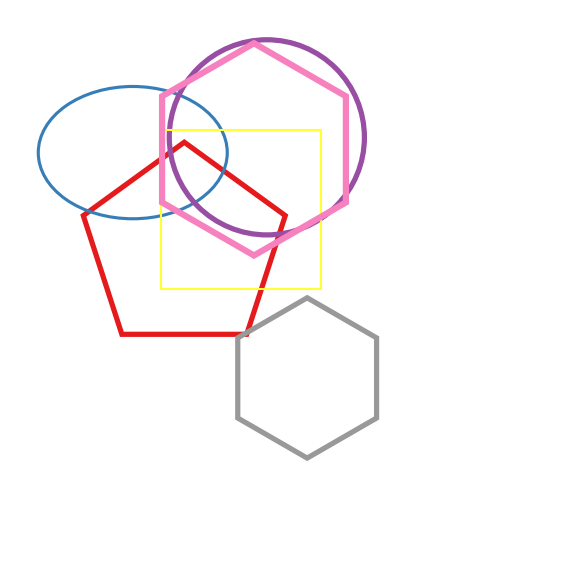[{"shape": "pentagon", "thickness": 2.5, "radius": 0.92, "center": [0.319, 0.569]}, {"shape": "oval", "thickness": 1.5, "radius": 0.82, "center": [0.23, 0.735]}, {"shape": "circle", "thickness": 2.5, "radius": 0.84, "center": [0.462, 0.761]}, {"shape": "square", "thickness": 1, "radius": 0.69, "center": [0.418, 0.637]}, {"shape": "hexagon", "thickness": 3, "radius": 0.92, "center": [0.44, 0.741]}, {"shape": "hexagon", "thickness": 2.5, "radius": 0.69, "center": [0.532, 0.345]}]